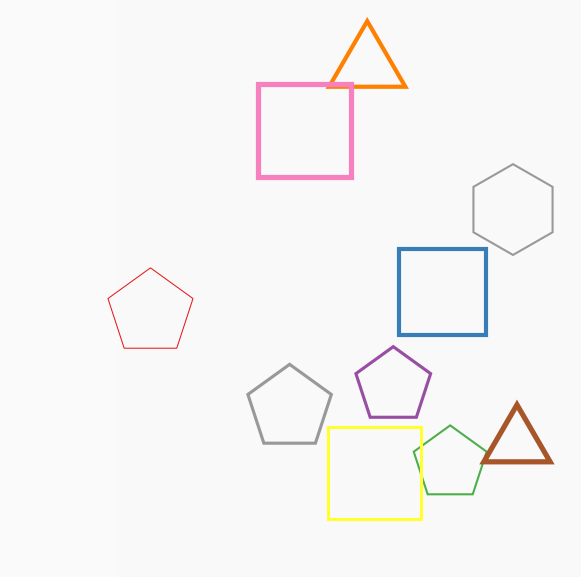[{"shape": "pentagon", "thickness": 0.5, "radius": 0.38, "center": [0.259, 0.458]}, {"shape": "square", "thickness": 2, "radius": 0.38, "center": [0.761, 0.494]}, {"shape": "pentagon", "thickness": 1, "radius": 0.33, "center": [0.775, 0.197]}, {"shape": "pentagon", "thickness": 1.5, "radius": 0.34, "center": [0.677, 0.331]}, {"shape": "triangle", "thickness": 2, "radius": 0.38, "center": [0.632, 0.887]}, {"shape": "square", "thickness": 1.5, "radius": 0.4, "center": [0.645, 0.181]}, {"shape": "triangle", "thickness": 2.5, "radius": 0.33, "center": [0.889, 0.232]}, {"shape": "square", "thickness": 2.5, "radius": 0.4, "center": [0.524, 0.773]}, {"shape": "pentagon", "thickness": 1.5, "radius": 0.38, "center": [0.498, 0.293]}, {"shape": "hexagon", "thickness": 1, "radius": 0.39, "center": [0.883, 0.636]}]